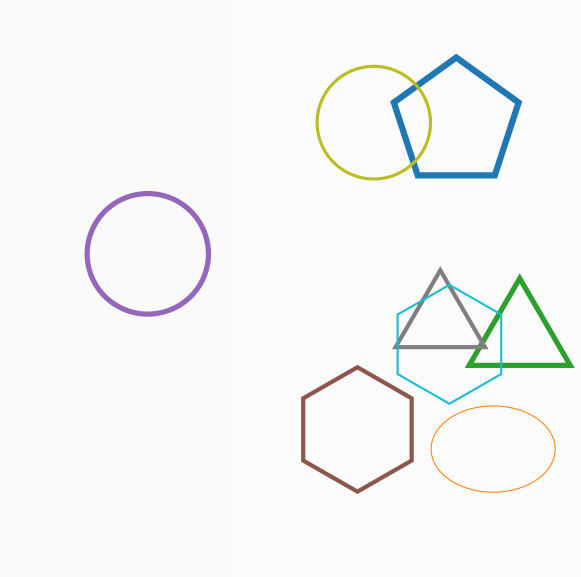[{"shape": "pentagon", "thickness": 3, "radius": 0.56, "center": [0.785, 0.787]}, {"shape": "oval", "thickness": 0.5, "radius": 0.53, "center": [0.848, 0.222]}, {"shape": "triangle", "thickness": 2.5, "radius": 0.5, "center": [0.894, 0.417]}, {"shape": "circle", "thickness": 2.5, "radius": 0.52, "center": [0.254, 0.56]}, {"shape": "hexagon", "thickness": 2, "radius": 0.54, "center": [0.615, 0.256]}, {"shape": "triangle", "thickness": 2, "radius": 0.44, "center": [0.757, 0.442]}, {"shape": "circle", "thickness": 1.5, "radius": 0.49, "center": [0.643, 0.787]}, {"shape": "hexagon", "thickness": 1, "radius": 0.51, "center": [0.773, 0.403]}]